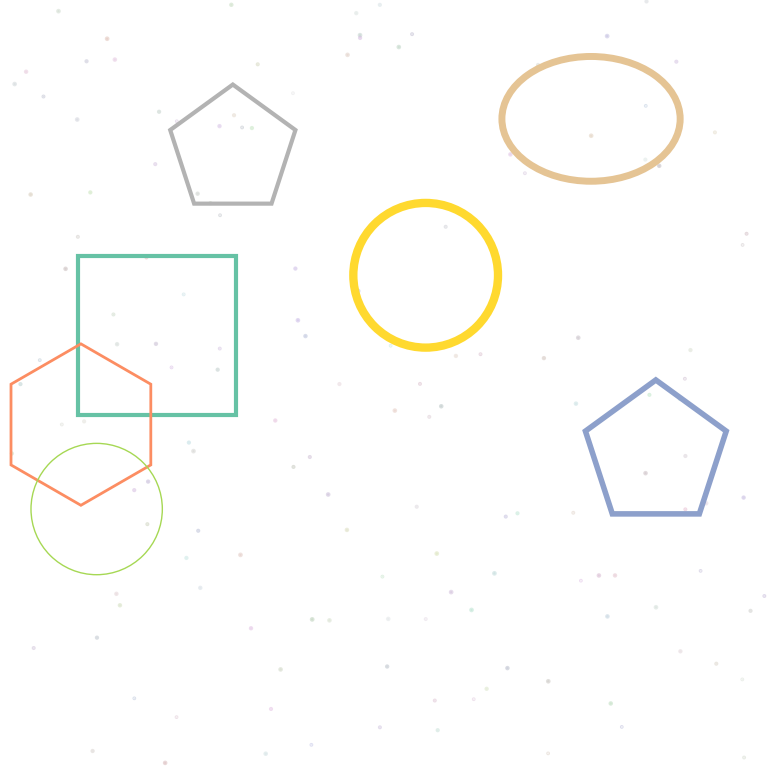[{"shape": "square", "thickness": 1.5, "radius": 0.51, "center": [0.204, 0.564]}, {"shape": "hexagon", "thickness": 1, "radius": 0.52, "center": [0.105, 0.449]}, {"shape": "pentagon", "thickness": 2, "radius": 0.48, "center": [0.852, 0.41]}, {"shape": "circle", "thickness": 0.5, "radius": 0.43, "center": [0.126, 0.339]}, {"shape": "circle", "thickness": 3, "radius": 0.47, "center": [0.553, 0.642]}, {"shape": "oval", "thickness": 2.5, "radius": 0.58, "center": [0.768, 0.846]}, {"shape": "pentagon", "thickness": 1.5, "radius": 0.43, "center": [0.302, 0.805]}]